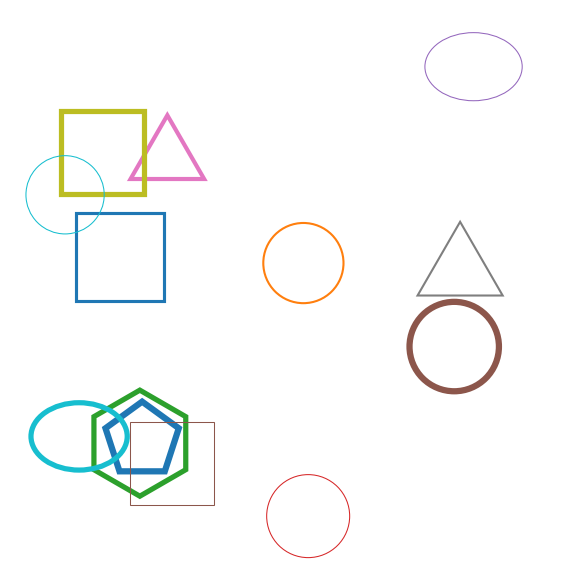[{"shape": "pentagon", "thickness": 3, "radius": 0.33, "center": [0.246, 0.237]}, {"shape": "square", "thickness": 1.5, "radius": 0.38, "center": [0.207, 0.554]}, {"shape": "circle", "thickness": 1, "radius": 0.35, "center": [0.525, 0.544]}, {"shape": "hexagon", "thickness": 2.5, "radius": 0.46, "center": [0.242, 0.232]}, {"shape": "circle", "thickness": 0.5, "radius": 0.36, "center": [0.534, 0.105]}, {"shape": "oval", "thickness": 0.5, "radius": 0.42, "center": [0.82, 0.884]}, {"shape": "square", "thickness": 0.5, "radius": 0.36, "center": [0.298, 0.197]}, {"shape": "circle", "thickness": 3, "radius": 0.39, "center": [0.787, 0.399]}, {"shape": "triangle", "thickness": 2, "radius": 0.37, "center": [0.29, 0.726]}, {"shape": "triangle", "thickness": 1, "radius": 0.43, "center": [0.797, 0.53]}, {"shape": "square", "thickness": 2.5, "radius": 0.36, "center": [0.177, 0.736]}, {"shape": "circle", "thickness": 0.5, "radius": 0.34, "center": [0.113, 0.662]}, {"shape": "oval", "thickness": 2.5, "radius": 0.42, "center": [0.137, 0.243]}]